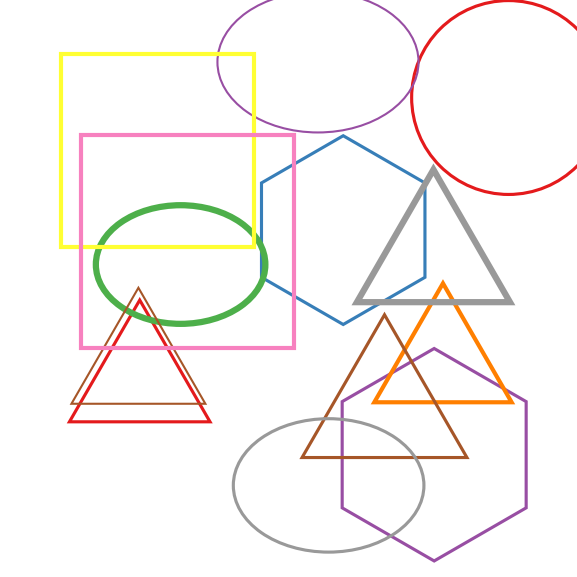[{"shape": "triangle", "thickness": 1.5, "radius": 0.7, "center": [0.242, 0.339]}, {"shape": "circle", "thickness": 1.5, "radius": 0.84, "center": [0.881, 0.83]}, {"shape": "hexagon", "thickness": 1.5, "radius": 0.82, "center": [0.594, 0.601]}, {"shape": "oval", "thickness": 3, "radius": 0.73, "center": [0.313, 0.541]}, {"shape": "oval", "thickness": 1, "radius": 0.87, "center": [0.551, 0.892]}, {"shape": "hexagon", "thickness": 1.5, "radius": 0.92, "center": [0.752, 0.212]}, {"shape": "triangle", "thickness": 2, "radius": 0.69, "center": [0.767, 0.371]}, {"shape": "square", "thickness": 2, "radius": 0.84, "center": [0.272, 0.738]}, {"shape": "triangle", "thickness": 1, "radius": 0.67, "center": [0.24, 0.367]}, {"shape": "triangle", "thickness": 1.5, "radius": 0.82, "center": [0.666, 0.289]}, {"shape": "square", "thickness": 2, "radius": 0.92, "center": [0.324, 0.581]}, {"shape": "oval", "thickness": 1.5, "radius": 0.83, "center": [0.569, 0.159]}, {"shape": "triangle", "thickness": 3, "radius": 0.77, "center": [0.751, 0.552]}]